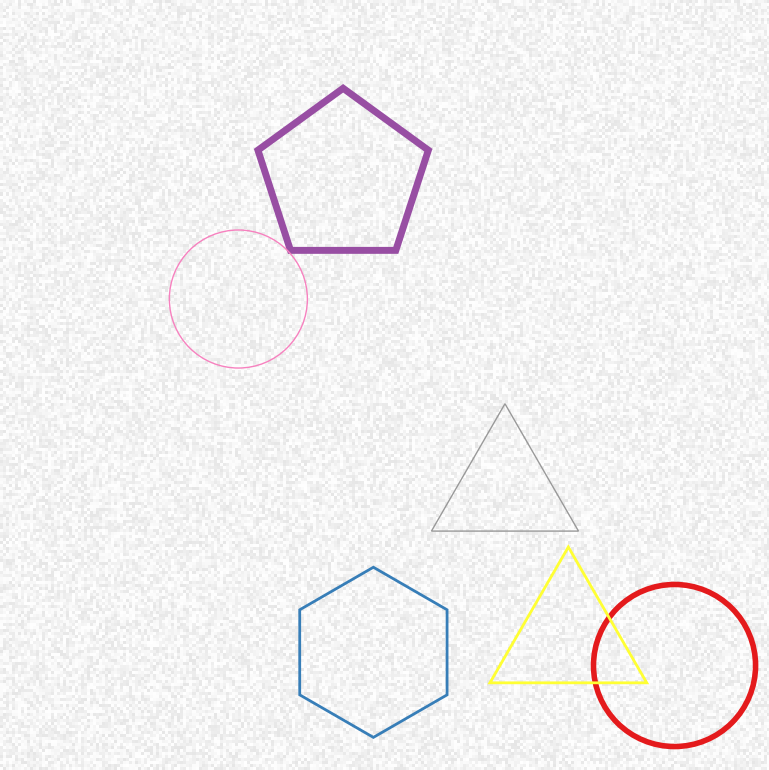[{"shape": "circle", "thickness": 2, "radius": 0.53, "center": [0.876, 0.136]}, {"shape": "hexagon", "thickness": 1, "radius": 0.55, "center": [0.485, 0.153]}, {"shape": "pentagon", "thickness": 2.5, "radius": 0.58, "center": [0.446, 0.769]}, {"shape": "triangle", "thickness": 1, "radius": 0.59, "center": [0.738, 0.172]}, {"shape": "circle", "thickness": 0.5, "radius": 0.45, "center": [0.31, 0.612]}, {"shape": "triangle", "thickness": 0.5, "radius": 0.55, "center": [0.656, 0.365]}]